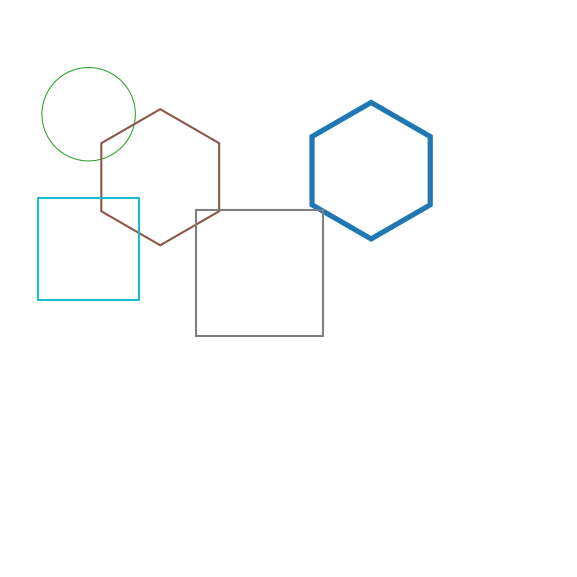[{"shape": "hexagon", "thickness": 2.5, "radius": 0.59, "center": [0.643, 0.704]}, {"shape": "circle", "thickness": 0.5, "radius": 0.4, "center": [0.153, 0.801]}, {"shape": "hexagon", "thickness": 1, "radius": 0.59, "center": [0.277, 0.692]}, {"shape": "square", "thickness": 1, "radius": 0.55, "center": [0.45, 0.526]}, {"shape": "square", "thickness": 1, "radius": 0.44, "center": [0.154, 0.568]}]